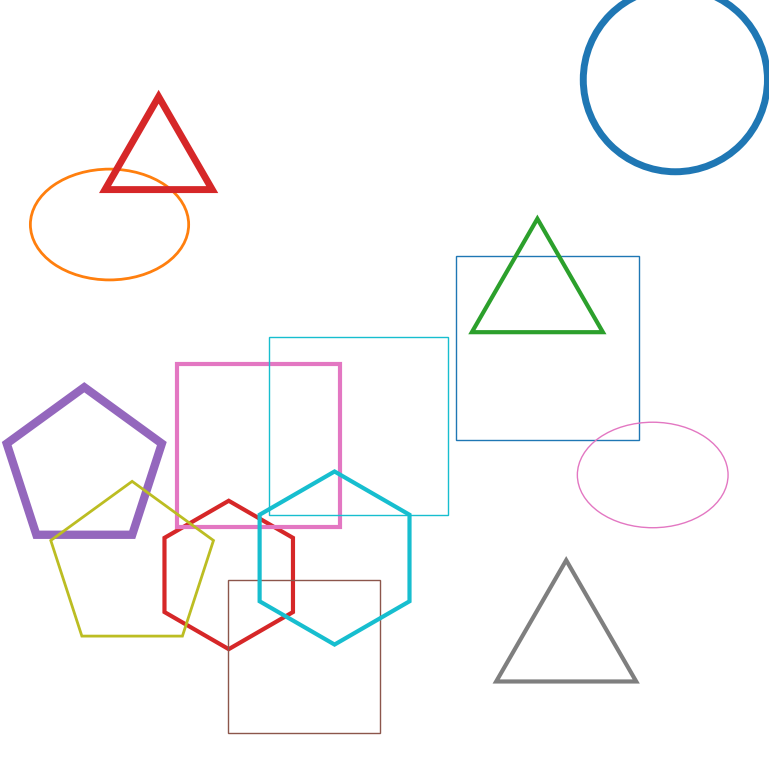[{"shape": "square", "thickness": 0.5, "radius": 0.6, "center": [0.711, 0.548]}, {"shape": "circle", "thickness": 2.5, "radius": 0.6, "center": [0.877, 0.897]}, {"shape": "oval", "thickness": 1, "radius": 0.51, "center": [0.142, 0.708]}, {"shape": "triangle", "thickness": 1.5, "radius": 0.49, "center": [0.698, 0.618]}, {"shape": "triangle", "thickness": 2.5, "radius": 0.4, "center": [0.206, 0.794]}, {"shape": "hexagon", "thickness": 1.5, "radius": 0.48, "center": [0.297, 0.253]}, {"shape": "pentagon", "thickness": 3, "radius": 0.53, "center": [0.109, 0.391]}, {"shape": "square", "thickness": 0.5, "radius": 0.49, "center": [0.394, 0.148]}, {"shape": "square", "thickness": 1.5, "radius": 0.53, "center": [0.336, 0.422]}, {"shape": "oval", "thickness": 0.5, "radius": 0.49, "center": [0.848, 0.383]}, {"shape": "triangle", "thickness": 1.5, "radius": 0.52, "center": [0.735, 0.167]}, {"shape": "pentagon", "thickness": 1, "radius": 0.56, "center": [0.172, 0.264]}, {"shape": "hexagon", "thickness": 1.5, "radius": 0.56, "center": [0.434, 0.275]}, {"shape": "square", "thickness": 0.5, "radius": 0.58, "center": [0.465, 0.447]}]